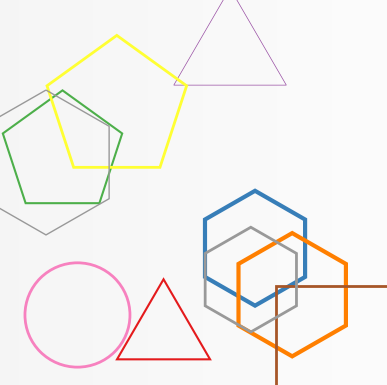[{"shape": "triangle", "thickness": 1.5, "radius": 0.69, "center": [0.422, 0.136]}, {"shape": "hexagon", "thickness": 3, "radius": 0.75, "center": [0.658, 0.355]}, {"shape": "pentagon", "thickness": 1.5, "radius": 0.81, "center": [0.161, 0.603]}, {"shape": "triangle", "thickness": 0.5, "radius": 0.84, "center": [0.594, 0.863]}, {"shape": "hexagon", "thickness": 3, "radius": 0.8, "center": [0.754, 0.234]}, {"shape": "pentagon", "thickness": 2, "radius": 0.95, "center": [0.301, 0.719]}, {"shape": "square", "thickness": 2, "radius": 0.76, "center": [0.864, 0.106]}, {"shape": "circle", "thickness": 2, "radius": 0.68, "center": [0.2, 0.182]}, {"shape": "hexagon", "thickness": 2, "radius": 0.68, "center": [0.647, 0.274]}, {"shape": "hexagon", "thickness": 1, "radius": 0.94, "center": [0.119, 0.578]}]